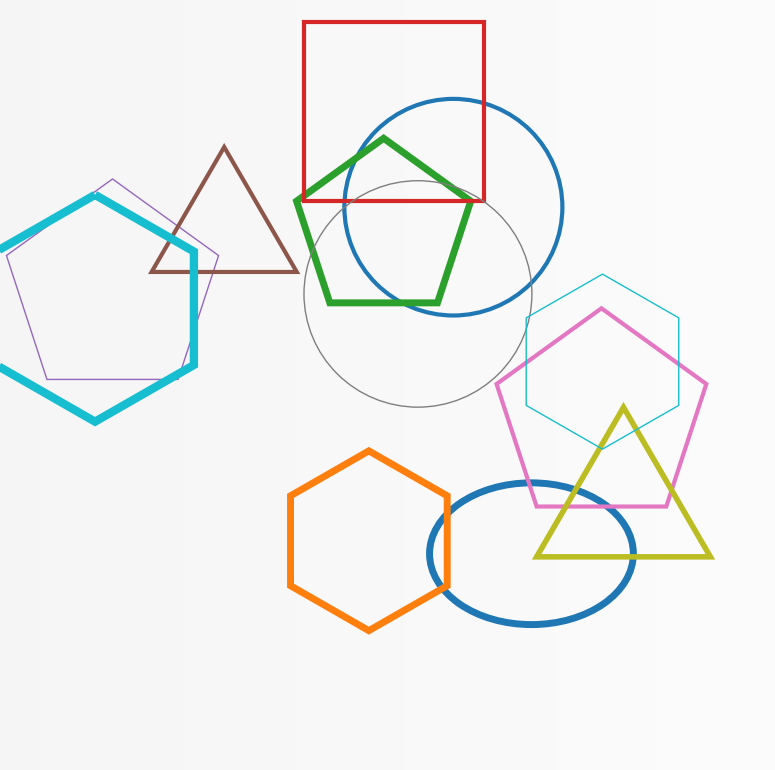[{"shape": "oval", "thickness": 2.5, "radius": 0.66, "center": [0.686, 0.281]}, {"shape": "circle", "thickness": 1.5, "radius": 0.7, "center": [0.585, 0.731]}, {"shape": "hexagon", "thickness": 2.5, "radius": 0.58, "center": [0.476, 0.298]}, {"shape": "pentagon", "thickness": 2.5, "radius": 0.59, "center": [0.495, 0.702]}, {"shape": "square", "thickness": 1.5, "radius": 0.58, "center": [0.508, 0.855]}, {"shape": "pentagon", "thickness": 0.5, "radius": 0.72, "center": [0.145, 0.624]}, {"shape": "triangle", "thickness": 1.5, "radius": 0.54, "center": [0.289, 0.701]}, {"shape": "pentagon", "thickness": 1.5, "radius": 0.71, "center": [0.776, 0.457]}, {"shape": "circle", "thickness": 0.5, "radius": 0.74, "center": [0.539, 0.618]}, {"shape": "triangle", "thickness": 2, "radius": 0.65, "center": [0.805, 0.342]}, {"shape": "hexagon", "thickness": 3, "radius": 0.74, "center": [0.123, 0.6]}, {"shape": "hexagon", "thickness": 0.5, "radius": 0.57, "center": [0.777, 0.53]}]